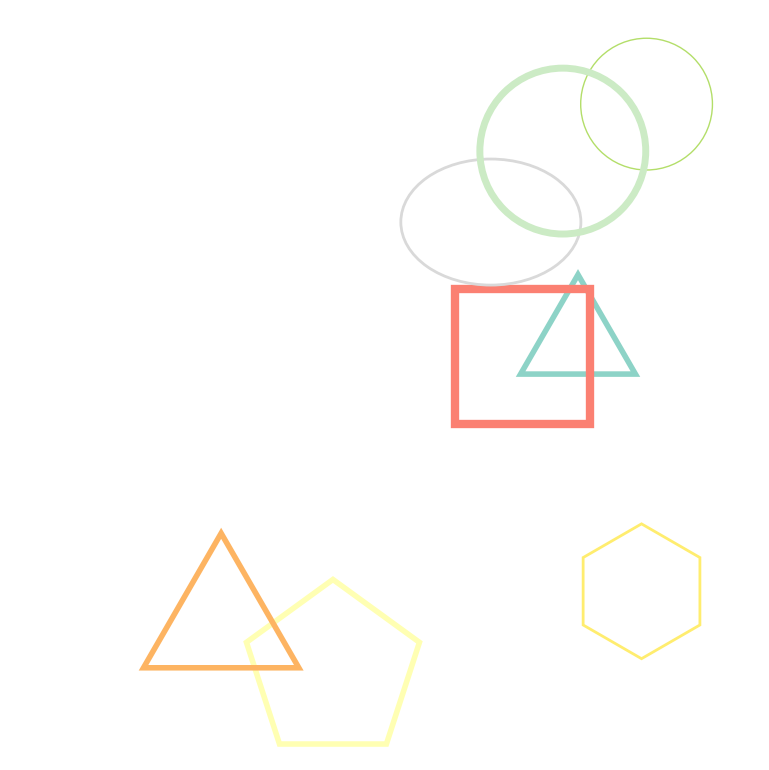[{"shape": "triangle", "thickness": 2, "radius": 0.43, "center": [0.751, 0.557]}, {"shape": "pentagon", "thickness": 2, "radius": 0.59, "center": [0.432, 0.129]}, {"shape": "square", "thickness": 3, "radius": 0.44, "center": [0.678, 0.537]}, {"shape": "triangle", "thickness": 2, "radius": 0.58, "center": [0.287, 0.191]}, {"shape": "circle", "thickness": 0.5, "radius": 0.43, "center": [0.84, 0.865]}, {"shape": "oval", "thickness": 1, "radius": 0.58, "center": [0.637, 0.712]}, {"shape": "circle", "thickness": 2.5, "radius": 0.54, "center": [0.731, 0.804]}, {"shape": "hexagon", "thickness": 1, "radius": 0.44, "center": [0.833, 0.232]}]